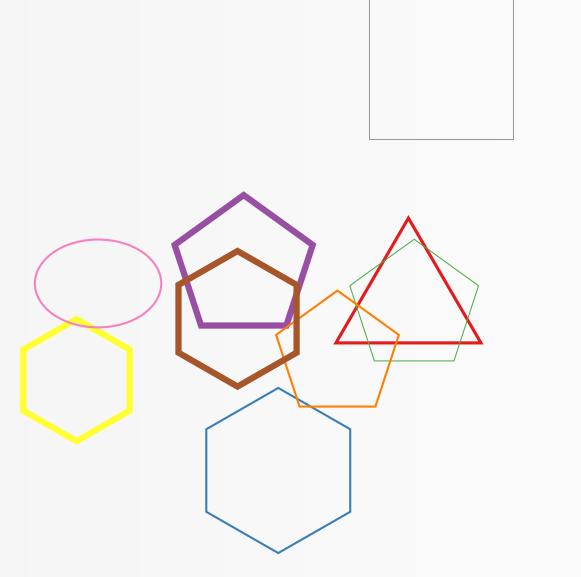[{"shape": "triangle", "thickness": 1.5, "radius": 0.72, "center": [0.703, 0.477]}, {"shape": "hexagon", "thickness": 1, "radius": 0.71, "center": [0.479, 0.184]}, {"shape": "pentagon", "thickness": 0.5, "radius": 0.58, "center": [0.713, 0.468]}, {"shape": "pentagon", "thickness": 3, "radius": 0.62, "center": [0.419, 0.536]}, {"shape": "pentagon", "thickness": 1, "radius": 0.56, "center": [0.581, 0.385]}, {"shape": "hexagon", "thickness": 3, "radius": 0.53, "center": [0.132, 0.341]}, {"shape": "hexagon", "thickness": 3, "radius": 0.59, "center": [0.409, 0.447]}, {"shape": "oval", "thickness": 1, "radius": 0.54, "center": [0.169, 0.508]}, {"shape": "square", "thickness": 0.5, "radius": 0.62, "center": [0.759, 0.882]}]